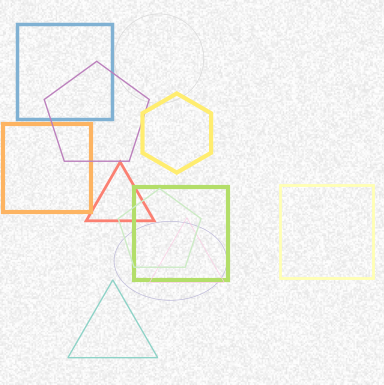[{"shape": "triangle", "thickness": 1, "radius": 0.67, "center": [0.293, 0.138]}, {"shape": "square", "thickness": 2, "radius": 0.61, "center": [0.848, 0.398]}, {"shape": "oval", "thickness": 0.5, "radius": 0.73, "center": [0.443, 0.322]}, {"shape": "triangle", "thickness": 2, "radius": 0.51, "center": [0.312, 0.477]}, {"shape": "square", "thickness": 2.5, "radius": 0.62, "center": [0.167, 0.815]}, {"shape": "square", "thickness": 3, "radius": 0.57, "center": [0.121, 0.563]}, {"shape": "square", "thickness": 3, "radius": 0.61, "center": [0.47, 0.394]}, {"shape": "triangle", "thickness": 0.5, "radius": 0.56, "center": [0.485, 0.322]}, {"shape": "circle", "thickness": 0.5, "radius": 0.58, "center": [0.413, 0.848]}, {"shape": "pentagon", "thickness": 1, "radius": 0.72, "center": [0.251, 0.697]}, {"shape": "pentagon", "thickness": 1, "radius": 0.56, "center": [0.415, 0.397]}, {"shape": "hexagon", "thickness": 3, "radius": 0.51, "center": [0.459, 0.654]}]